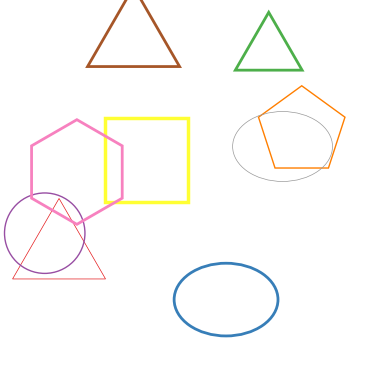[{"shape": "triangle", "thickness": 0.5, "radius": 0.7, "center": [0.153, 0.345]}, {"shape": "oval", "thickness": 2, "radius": 0.67, "center": [0.587, 0.222]}, {"shape": "triangle", "thickness": 2, "radius": 0.5, "center": [0.698, 0.868]}, {"shape": "circle", "thickness": 1, "radius": 0.52, "center": [0.116, 0.394]}, {"shape": "pentagon", "thickness": 1, "radius": 0.59, "center": [0.784, 0.659]}, {"shape": "square", "thickness": 2.5, "radius": 0.54, "center": [0.38, 0.584]}, {"shape": "triangle", "thickness": 2, "radius": 0.69, "center": [0.347, 0.896]}, {"shape": "hexagon", "thickness": 2, "radius": 0.68, "center": [0.2, 0.553]}, {"shape": "oval", "thickness": 0.5, "radius": 0.65, "center": [0.734, 0.62]}]